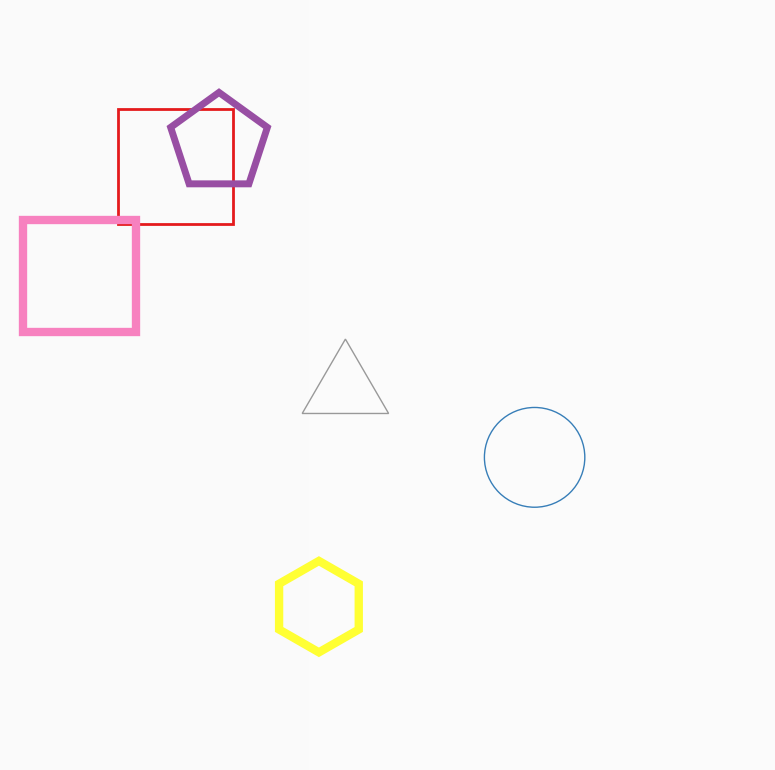[{"shape": "square", "thickness": 1, "radius": 0.37, "center": [0.227, 0.784]}, {"shape": "circle", "thickness": 0.5, "radius": 0.32, "center": [0.69, 0.406]}, {"shape": "pentagon", "thickness": 2.5, "radius": 0.33, "center": [0.283, 0.814]}, {"shape": "hexagon", "thickness": 3, "radius": 0.3, "center": [0.412, 0.212]}, {"shape": "square", "thickness": 3, "radius": 0.36, "center": [0.103, 0.642]}, {"shape": "triangle", "thickness": 0.5, "radius": 0.32, "center": [0.446, 0.495]}]